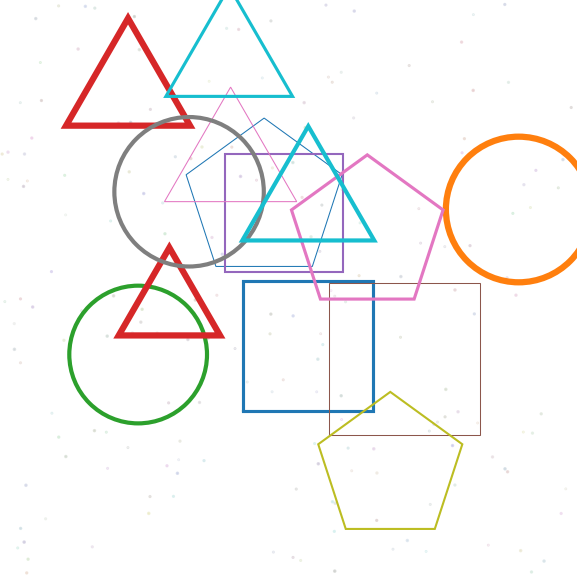[{"shape": "pentagon", "thickness": 0.5, "radius": 0.71, "center": [0.457, 0.653]}, {"shape": "square", "thickness": 1.5, "radius": 0.56, "center": [0.533, 0.4]}, {"shape": "circle", "thickness": 3, "radius": 0.63, "center": [0.898, 0.636]}, {"shape": "circle", "thickness": 2, "radius": 0.6, "center": [0.239, 0.385]}, {"shape": "triangle", "thickness": 3, "radius": 0.62, "center": [0.222, 0.844]}, {"shape": "triangle", "thickness": 3, "radius": 0.51, "center": [0.293, 0.469]}, {"shape": "square", "thickness": 1, "radius": 0.51, "center": [0.491, 0.631]}, {"shape": "square", "thickness": 0.5, "radius": 0.66, "center": [0.7, 0.378]}, {"shape": "pentagon", "thickness": 1.5, "radius": 0.69, "center": [0.636, 0.593]}, {"shape": "triangle", "thickness": 0.5, "radius": 0.66, "center": [0.399, 0.716]}, {"shape": "circle", "thickness": 2, "radius": 0.65, "center": [0.327, 0.667]}, {"shape": "pentagon", "thickness": 1, "radius": 0.66, "center": [0.676, 0.189]}, {"shape": "triangle", "thickness": 1.5, "radius": 0.63, "center": [0.397, 0.896]}, {"shape": "triangle", "thickness": 2, "radius": 0.66, "center": [0.534, 0.649]}]